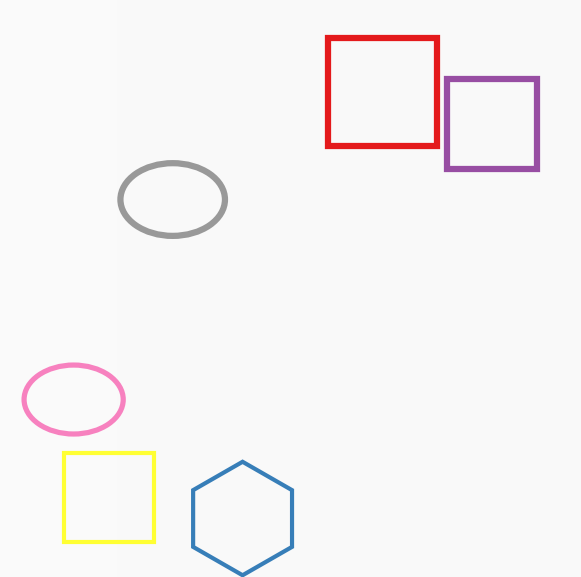[{"shape": "square", "thickness": 3, "radius": 0.47, "center": [0.658, 0.84]}, {"shape": "hexagon", "thickness": 2, "radius": 0.49, "center": [0.417, 0.101]}, {"shape": "square", "thickness": 3, "radius": 0.39, "center": [0.846, 0.784]}, {"shape": "square", "thickness": 2, "radius": 0.39, "center": [0.187, 0.138]}, {"shape": "oval", "thickness": 2.5, "radius": 0.43, "center": [0.127, 0.307]}, {"shape": "oval", "thickness": 3, "radius": 0.45, "center": [0.297, 0.654]}]